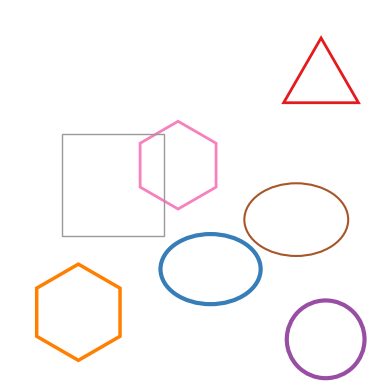[{"shape": "triangle", "thickness": 2, "radius": 0.56, "center": [0.834, 0.789]}, {"shape": "oval", "thickness": 3, "radius": 0.65, "center": [0.547, 0.301]}, {"shape": "circle", "thickness": 3, "radius": 0.5, "center": [0.846, 0.119]}, {"shape": "hexagon", "thickness": 2.5, "radius": 0.62, "center": [0.204, 0.189]}, {"shape": "oval", "thickness": 1.5, "radius": 0.67, "center": [0.77, 0.43]}, {"shape": "hexagon", "thickness": 2, "radius": 0.57, "center": [0.463, 0.571]}, {"shape": "square", "thickness": 1, "radius": 0.67, "center": [0.293, 0.52]}]